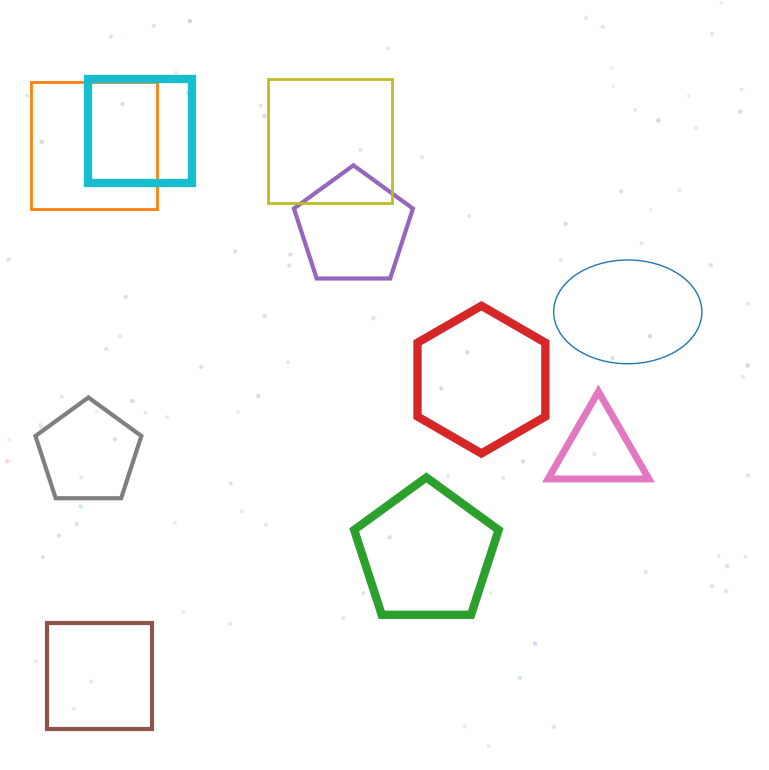[{"shape": "oval", "thickness": 0.5, "radius": 0.48, "center": [0.815, 0.595]}, {"shape": "square", "thickness": 1, "radius": 0.41, "center": [0.122, 0.811]}, {"shape": "pentagon", "thickness": 3, "radius": 0.49, "center": [0.554, 0.281]}, {"shape": "hexagon", "thickness": 3, "radius": 0.48, "center": [0.625, 0.507]}, {"shape": "pentagon", "thickness": 1.5, "radius": 0.41, "center": [0.459, 0.704]}, {"shape": "square", "thickness": 1.5, "radius": 0.34, "center": [0.129, 0.122]}, {"shape": "triangle", "thickness": 2.5, "radius": 0.38, "center": [0.777, 0.416]}, {"shape": "pentagon", "thickness": 1.5, "radius": 0.36, "center": [0.115, 0.411]}, {"shape": "square", "thickness": 1, "radius": 0.4, "center": [0.428, 0.817]}, {"shape": "square", "thickness": 3, "radius": 0.34, "center": [0.182, 0.83]}]